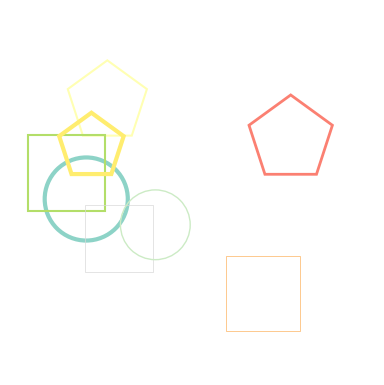[{"shape": "circle", "thickness": 3, "radius": 0.54, "center": [0.224, 0.483]}, {"shape": "pentagon", "thickness": 1.5, "radius": 0.54, "center": [0.279, 0.735]}, {"shape": "pentagon", "thickness": 2, "radius": 0.57, "center": [0.755, 0.639]}, {"shape": "square", "thickness": 0.5, "radius": 0.49, "center": [0.683, 0.237]}, {"shape": "square", "thickness": 1.5, "radius": 0.5, "center": [0.173, 0.551]}, {"shape": "square", "thickness": 0.5, "radius": 0.44, "center": [0.308, 0.381]}, {"shape": "circle", "thickness": 1, "radius": 0.45, "center": [0.403, 0.416]}, {"shape": "pentagon", "thickness": 3, "radius": 0.44, "center": [0.237, 0.619]}]